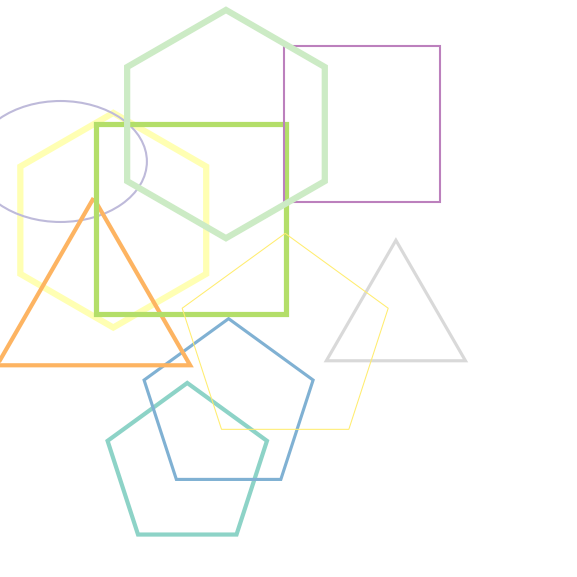[{"shape": "pentagon", "thickness": 2, "radius": 0.73, "center": [0.324, 0.191]}, {"shape": "hexagon", "thickness": 3, "radius": 0.93, "center": [0.196, 0.618]}, {"shape": "oval", "thickness": 1, "radius": 0.75, "center": [0.105, 0.719]}, {"shape": "pentagon", "thickness": 1.5, "radius": 0.77, "center": [0.396, 0.293]}, {"shape": "triangle", "thickness": 2, "radius": 0.97, "center": [0.162, 0.463]}, {"shape": "square", "thickness": 2.5, "radius": 0.82, "center": [0.33, 0.619]}, {"shape": "triangle", "thickness": 1.5, "radius": 0.7, "center": [0.686, 0.444]}, {"shape": "square", "thickness": 1, "radius": 0.67, "center": [0.627, 0.784]}, {"shape": "hexagon", "thickness": 3, "radius": 0.99, "center": [0.391, 0.784]}, {"shape": "pentagon", "thickness": 0.5, "radius": 0.94, "center": [0.494, 0.407]}]